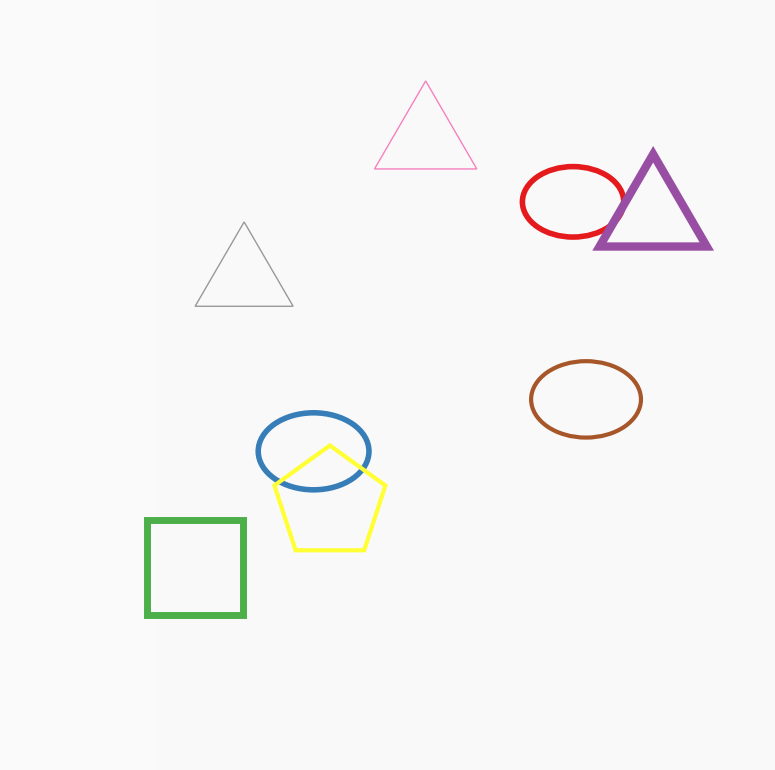[{"shape": "oval", "thickness": 2, "radius": 0.33, "center": [0.739, 0.738]}, {"shape": "oval", "thickness": 2, "radius": 0.36, "center": [0.405, 0.414]}, {"shape": "square", "thickness": 2.5, "radius": 0.31, "center": [0.252, 0.264]}, {"shape": "triangle", "thickness": 3, "radius": 0.4, "center": [0.843, 0.72]}, {"shape": "pentagon", "thickness": 1.5, "radius": 0.38, "center": [0.426, 0.346]}, {"shape": "oval", "thickness": 1.5, "radius": 0.35, "center": [0.756, 0.481]}, {"shape": "triangle", "thickness": 0.5, "radius": 0.38, "center": [0.549, 0.819]}, {"shape": "triangle", "thickness": 0.5, "radius": 0.37, "center": [0.315, 0.639]}]